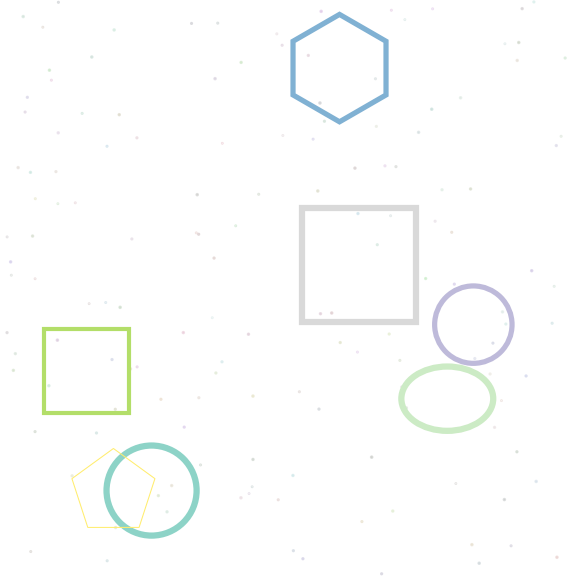[{"shape": "circle", "thickness": 3, "radius": 0.39, "center": [0.262, 0.15]}, {"shape": "circle", "thickness": 2.5, "radius": 0.34, "center": [0.82, 0.437]}, {"shape": "hexagon", "thickness": 2.5, "radius": 0.46, "center": [0.588, 0.881]}, {"shape": "square", "thickness": 2, "radius": 0.37, "center": [0.149, 0.357]}, {"shape": "square", "thickness": 3, "radius": 0.49, "center": [0.622, 0.54]}, {"shape": "oval", "thickness": 3, "radius": 0.4, "center": [0.775, 0.309]}, {"shape": "pentagon", "thickness": 0.5, "radius": 0.38, "center": [0.196, 0.147]}]